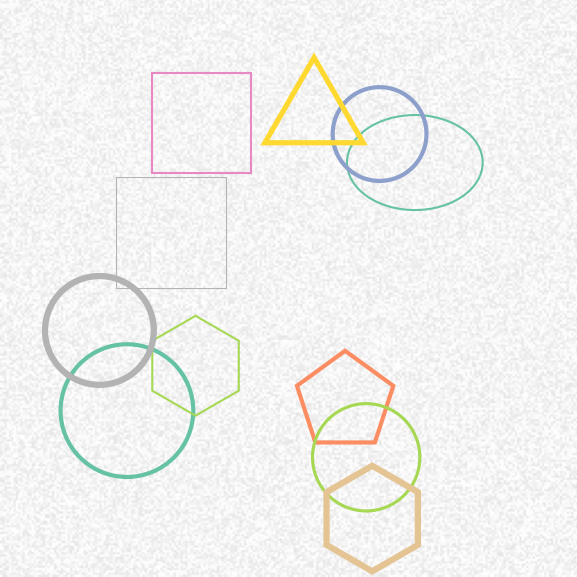[{"shape": "circle", "thickness": 2, "radius": 0.57, "center": [0.22, 0.288]}, {"shape": "oval", "thickness": 1, "radius": 0.59, "center": [0.718, 0.718]}, {"shape": "pentagon", "thickness": 2, "radius": 0.44, "center": [0.598, 0.304]}, {"shape": "circle", "thickness": 2, "radius": 0.41, "center": [0.657, 0.767]}, {"shape": "square", "thickness": 1, "radius": 0.43, "center": [0.349, 0.786]}, {"shape": "circle", "thickness": 1.5, "radius": 0.46, "center": [0.634, 0.207]}, {"shape": "hexagon", "thickness": 1, "radius": 0.43, "center": [0.339, 0.366]}, {"shape": "triangle", "thickness": 2.5, "radius": 0.49, "center": [0.544, 0.801]}, {"shape": "hexagon", "thickness": 3, "radius": 0.46, "center": [0.645, 0.101]}, {"shape": "circle", "thickness": 3, "radius": 0.47, "center": [0.172, 0.427]}, {"shape": "square", "thickness": 0.5, "radius": 0.48, "center": [0.296, 0.596]}]